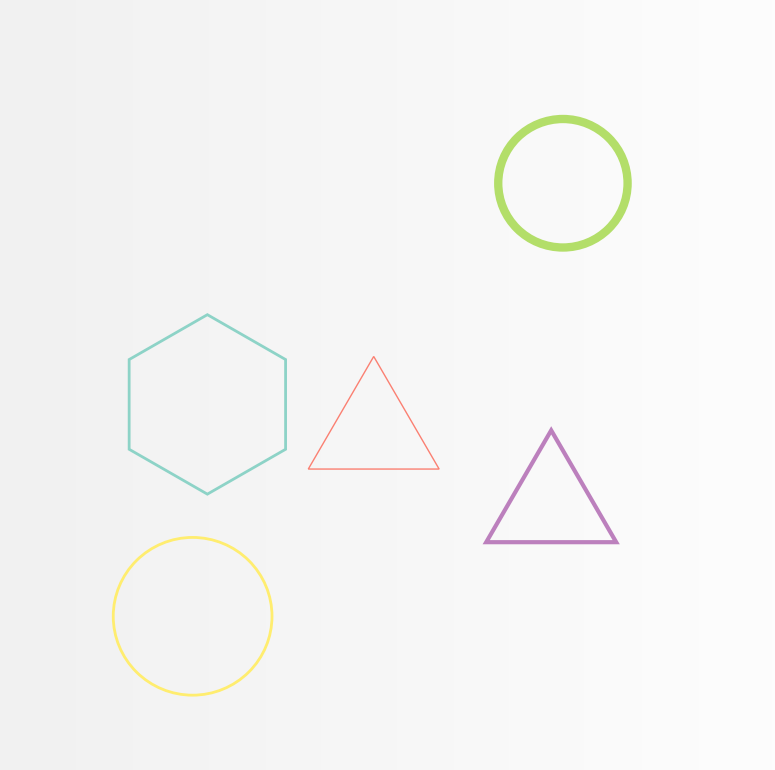[{"shape": "hexagon", "thickness": 1, "radius": 0.58, "center": [0.268, 0.475]}, {"shape": "triangle", "thickness": 0.5, "radius": 0.49, "center": [0.482, 0.44]}, {"shape": "circle", "thickness": 3, "radius": 0.42, "center": [0.726, 0.762]}, {"shape": "triangle", "thickness": 1.5, "radius": 0.48, "center": [0.711, 0.344]}, {"shape": "circle", "thickness": 1, "radius": 0.51, "center": [0.249, 0.2]}]